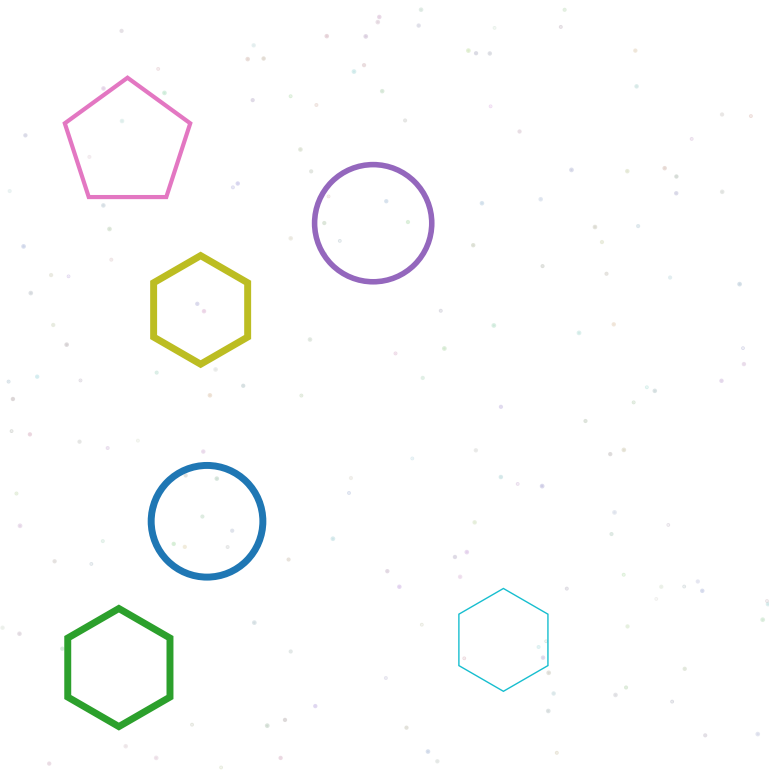[{"shape": "circle", "thickness": 2.5, "radius": 0.36, "center": [0.269, 0.323]}, {"shape": "hexagon", "thickness": 2.5, "radius": 0.38, "center": [0.154, 0.133]}, {"shape": "circle", "thickness": 2, "radius": 0.38, "center": [0.485, 0.71]}, {"shape": "pentagon", "thickness": 1.5, "radius": 0.43, "center": [0.166, 0.813]}, {"shape": "hexagon", "thickness": 2.5, "radius": 0.35, "center": [0.261, 0.598]}, {"shape": "hexagon", "thickness": 0.5, "radius": 0.33, "center": [0.654, 0.169]}]